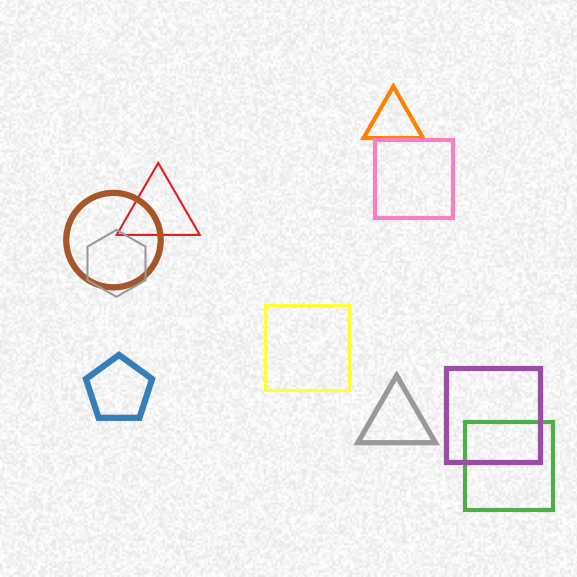[{"shape": "triangle", "thickness": 1, "radius": 0.42, "center": [0.274, 0.634]}, {"shape": "pentagon", "thickness": 3, "radius": 0.3, "center": [0.206, 0.324]}, {"shape": "square", "thickness": 2, "radius": 0.38, "center": [0.882, 0.193]}, {"shape": "square", "thickness": 2.5, "radius": 0.41, "center": [0.854, 0.281]}, {"shape": "triangle", "thickness": 2, "radius": 0.3, "center": [0.681, 0.79]}, {"shape": "square", "thickness": 1.5, "radius": 0.36, "center": [0.532, 0.397]}, {"shape": "circle", "thickness": 3, "radius": 0.41, "center": [0.196, 0.583]}, {"shape": "square", "thickness": 2, "radius": 0.34, "center": [0.716, 0.689]}, {"shape": "triangle", "thickness": 2.5, "radius": 0.39, "center": [0.687, 0.271]}, {"shape": "hexagon", "thickness": 1, "radius": 0.29, "center": [0.202, 0.543]}]